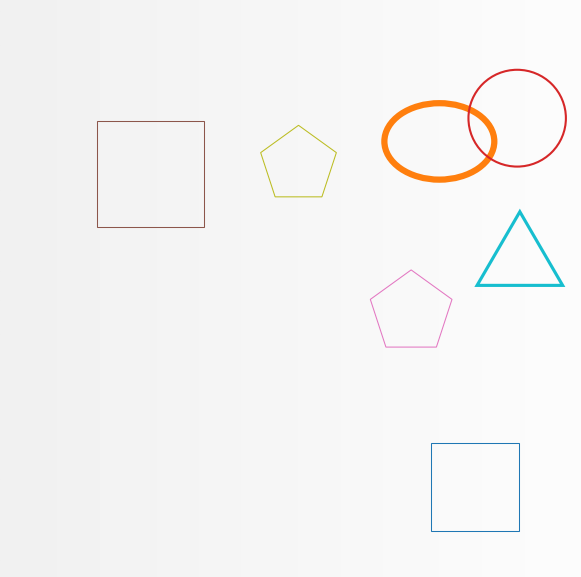[{"shape": "square", "thickness": 0.5, "radius": 0.38, "center": [0.817, 0.155]}, {"shape": "oval", "thickness": 3, "radius": 0.47, "center": [0.756, 0.754]}, {"shape": "circle", "thickness": 1, "radius": 0.42, "center": [0.89, 0.794]}, {"shape": "square", "thickness": 0.5, "radius": 0.46, "center": [0.258, 0.698]}, {"shape": "pentagon", "thickness": 0.5, "radius": 0.37, "center": [0.707, 0.458]}, {"shape": "pentagon", "thickness": 0.5, "radius": 0.34, "center": [0.514, 0.714]}, {"shape": "triangle", "thickness": 1.5, "radius": 0.42, "center": [0.894, 0.547]}]